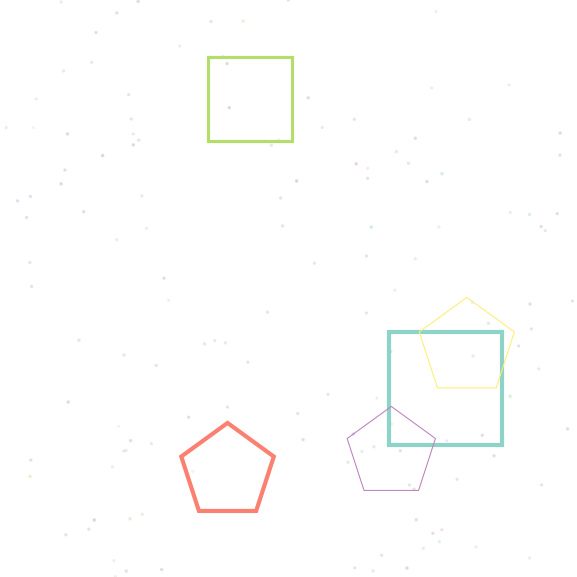[{"shape": "square", "thickness": 2, "radius": 0.49, "center": [0.771, 0.326]}, {"shape": "pentagon", "thickness": 2, "radius": 0.42, "center": [0.394, 0.183]}, {"shape": "square", "thickness": 1.5, "radius": 0.37, "center": [0.433, 0.828]}, {"shape": "pentagon", "thickness": 0.5, "radius": 0.4, "center": [0.678, 0.215]}, {"shape": "pentagon", "thickness": 0.5, "radius": 0.43, "center": [0.808, 0.398]}]